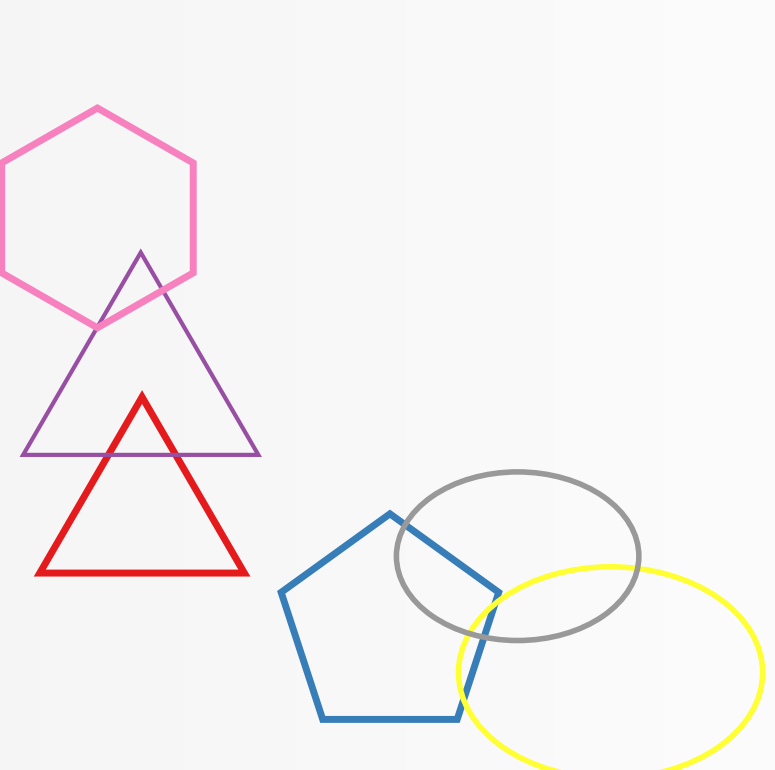[{"shape": "triangle", "thickness": 2.5, "radius": 0.76, "center": [0.183, 0.332]}, {"shape": "pentagon", "thickness": 2.5, "radius": 0.74, "center": [0.503, 0.185]}, {"shape": "triangle", "thickness": 1.5, "radius": 0.88, "center": [0.182, 0.497]}, {"shape": "oval", "thickness": 2, "radius": 0.98, "center": [0.788, 0.127]}, {"shape": "hexagon", "thickness": 2.5, "radius": 0.71, "center": [0.126, 0.717]}, {"shape": "oval", "thickness": 2, "radius": 0.78, "center": [0.668, 0.278]}]